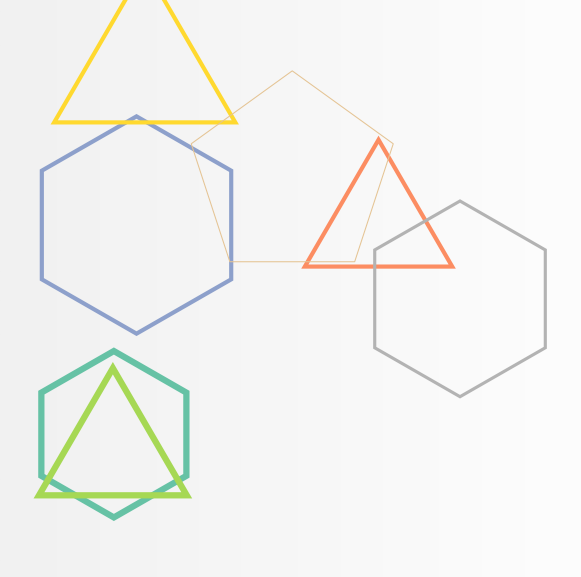[{"shape": "hexagon", "thickness": 3, "radius": 0.72, "center": [0.196, 0.247]}, {"shape": "triangle", "thickness": 2, "radius": 0.73, "center": [0.651, 0.611]}, {"shape": "hexagon", "thickness": 2, "radius": 0.94, "center": [0.235, 0.61]}, {"shape": "triangle", "thickness": 3, "radius": 0.73, "center": [0.194, 0.215]}, {"shape": "triangle", "thickness": 2, "radius": 0.9, "center": [0.249, 0.877]}, {"shape": "pentagon", "thickness": 0.5, "radius": 0.91, "center": [0.503, 0.694]}, {"shape": "hexagon", "thickness": 1.5, "radius": 0.85, "center": [0.791, 0.482]}]